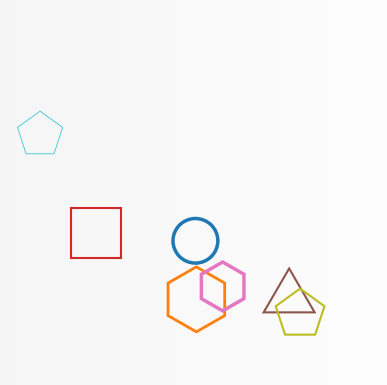[{"shape": "circle", "thickness": 2.5, "radius": 0.29, "center": [0.504, 0.375]}, {"shape": "hexagon", "thickness": 2, "radius": 0.42, "center": [0.507, 0.222]}, {"shape": "square", "thickness": 1.5, "radius": 0.32, "center": [0.248, 0.394]}, {"shape": "triangle", "thickness": 1.5, "radius": 0.38, "center": [0.746, 0.227]}, {"shape": "hexagon", "thickness": 2.5, "radius": 0.32, "center": [0.575, 0.256]}, {"shape": "pentagon", "thickness": 1.5, "radius": 0.33, "center": [0.774, 0.184]}, {"shape": "pentagon", "thickness": 0.5, "radius": 0.31, "center": [0.103, 0.65]}]